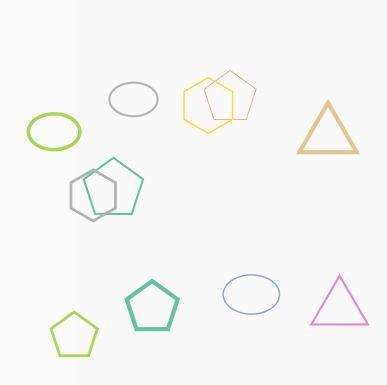[{"shape": "pentagon", "thickness": 1.5, "radius": 0.4, "center": [0.293, 0.51]}, {"shape": "pentagon", "thickness": 3, "radius": 0.35, "center": [0.393, 0.201]}, {"shape": "pentagon", "thickness": 0.5, "radius": 0.35, "center": [0.594, 0.747]}, {"shape": "oval", "thickness": 1, "radius": 0.36, "center": [0.649, 0.235]}, {"shape": "triangle", "thickness": 1.5, "radius": 0.42, "center": [0.876, 0.199]}, {"shape": "oval", "thickness": 2.5, "radius": 0.33, "center": [0.14, 0.658]}, {"shape": "pentagon", "thickness": 2, "radius": 0.31, "center": [0.192, 0.127]}, {"shape": "hexagon", "thickness": 1, "radius": 0.36, "center": [0.538, 0.726]}, {"shape": "triangle", "thickness": 3, "radius": 0.43, "center": [0.847, 0.647]}, {"shape": "oval", "thickness": 1.5, "radius": 0.31, "center": [0.345, 0.742]}, {"shape": "hexagon", "thickness": 2, "radius": 0.33, "center": [0.241, 0.492]}]